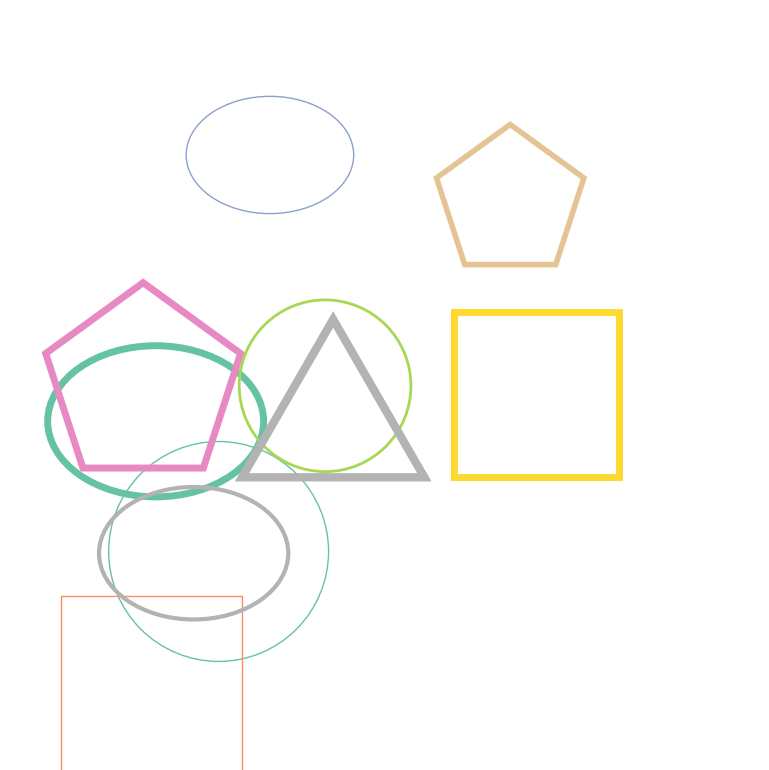[{"shape": "circle", "thickness": 0.5, "radius": 0.71, "center": [0.284, 0.284]}, {"shape": "oval", "thickness": 2.5, "radius": 0.7, "center": [0.202, 0.453]}, {"shape": "square", "thickness": 0.5, "radius": 0.59, "center": [0.197, 0.109]}, {"shape": "oval", "thickness": 0.5, "radius": 0.54, "center": [0.351, 0.799]}, {"shape": "pentagon", "thickness": 2.5, "radius": 0.67, "center": [0.186, 0.5]}, {"shape": "circle", "thickness": 1, "radius": 0.56, "center": [0.422, 0.499]}, {"shape": "square", "thickness": 2.5, "radius": 0.54, "center": [0.697, 0.488]}, {"shape": "pentagon", "thickness": 2, "radius": 0.5, "center": [0.663, 0.738]}, {"shape": "triangle", "thickness": 3, "radius": 0.68, "center": [0.433, 0.448]}, {"shape": "oval", "thickness": 1.5, "radius": 0.61, "center": [0.251, 0.282]}]